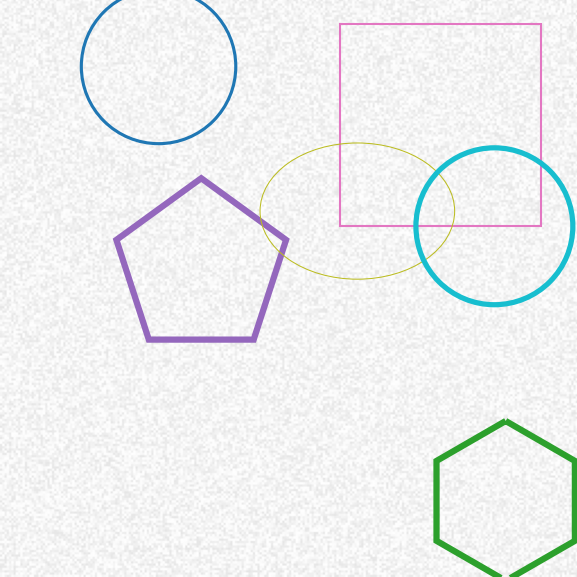[{"shape": "circle", "thickness": 1.5, "radius": 0.67, "center": [0.275, 0.884]}, {"shape": "hexagon", "thickness": 3, "radius": 0.69, "center": [0.876, 0.132]}, {"shape": "pentagon", "thickness": 3, "radius": 0.77, "center": [0.348, 0.536]}, {"shape": "square", "thickness": 1, "radius": 0.87, "center": [0.762, 0.783]}, {"shape": "oval", "thickness": 0.5, "radius": 0.84, "center": [0.619, 0.634]}, {"shape": "circle", "thickness": 2.5, "radius": 0.68, "center": [0.856, 0.607]}]